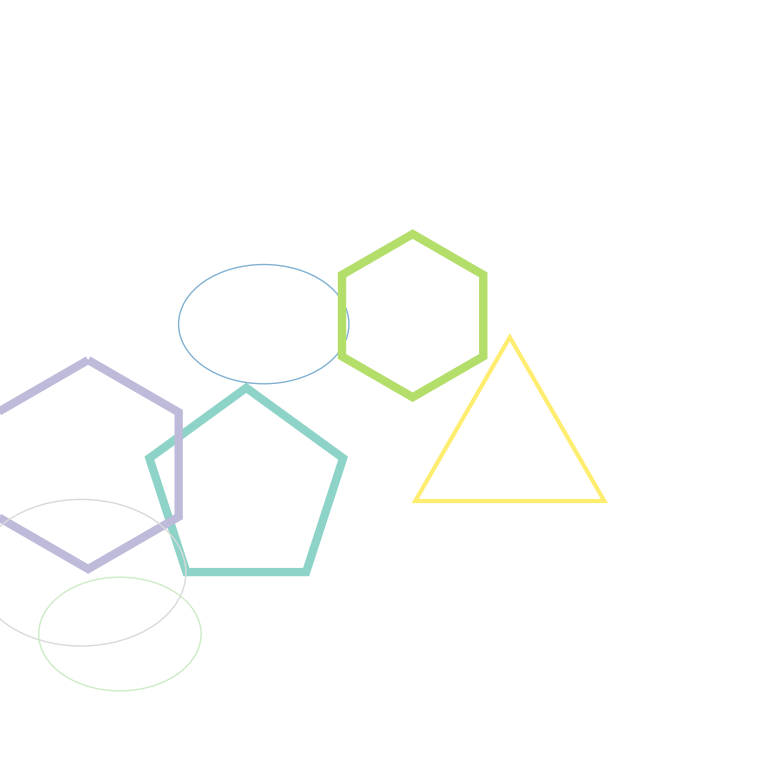[{"shape": "pentagon", "thickness": 3, "radius": 0.66, "center": [0.32, 0.364]}, {"shape": "hexagon", "thickness": 3, "radius": 0.68, "center": [0.114, 0.397]}, {"shape": "oval", "thickness": 0.5, "radius": 0.55, "center": [0.343, 0.579]}, {"shape": "hexagon", "thickness": 3, "radius": 0.53, "center": [0.536, 0.59]}, {"shape": "oval", "thickness": 0.5, "radius": 0.68, "center": [0.105, 0.256]}, {"shape": "oval", "thickness": 0.5, "radius": 0.53, "center": [0.156, 0.177]}, {"shape": "triangle", "thickness": 1.5, "radius": 0.71, "center": [0.662, 0.42]}]